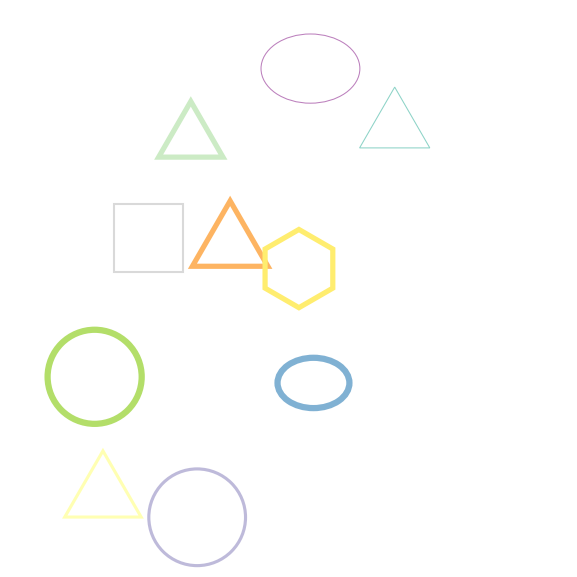[{"shape": "triangle", "thickness": 0.5, "radius": 0.35, "center": [0.683, 0.778]}, {"shape": "triangle", "thickness": 1.5, "radius": 0.38, "center": [0.178, 0.142]}, {"shape": "circle", "thickness": 1.5, "radius": 0.42, "center": [0.341, 0.103]}, {"shape": "oval", "thickness": 3, "radius": 0.31, "center": [0.543, 0.336]}, {"shape": "triangle", "thickness": 2.5, "radius": 0.38, "center": [0.399, 0.576]}, {"shape": "circle", "thickness": 3, "radius": 0.41, "center": [0.164, 0.347]}, {"shape": "square", "thickness": 1, "radius": 0.3, "center": [0.257, 0.587]}, {"shape": "oval", "thickness": 0.5, "radius": 0.43, "center": [0.538, 0.88]}, {"shape": "triangle", "thickness": 2.5, "radius": 0.32, "center": [0.33, 0.759]}, {"shape": "hexagon", "thickness": 2.5, "radius": 0.34, "center": [0.518, 0.534]}]